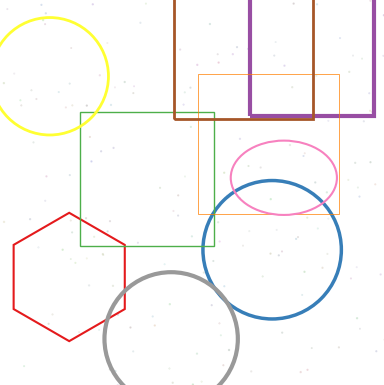[{"shape": "hexagon", "thickness": 1.5, "radius": 0.83, "center": [0.18, 0.281]}, {"shape": "circle", "thickness": 2.5, "radius": 0.9, "center": [0.707, 0.351]}, {"shape": "square", "thickness": 1, "radius": 0.87, "center": [0.381, 0.535]}, {"shape": "square", "thickness": 3, "radius": 0.81, "center": [0.81, 0.861]}, {"shape": "square", "thickness": 0.5, "radius": 0.91, "center": [0.698, 0.626]}, {"shape": "circle", "thickness": 2, "radius": 0.76, "center": [0.129, 0.802]}, {"shape": "square", "thickness": 2, "radius": 0.9, "center": [0.632, 0.871]}, {"shape": "oval", "thickness": 1.5, "radius": 0.69, "center": [0.737, 0.538]}, {"shape": "circle", "thickness": 3, "radius": 0.87, "center": [0.445, 0.12]}]